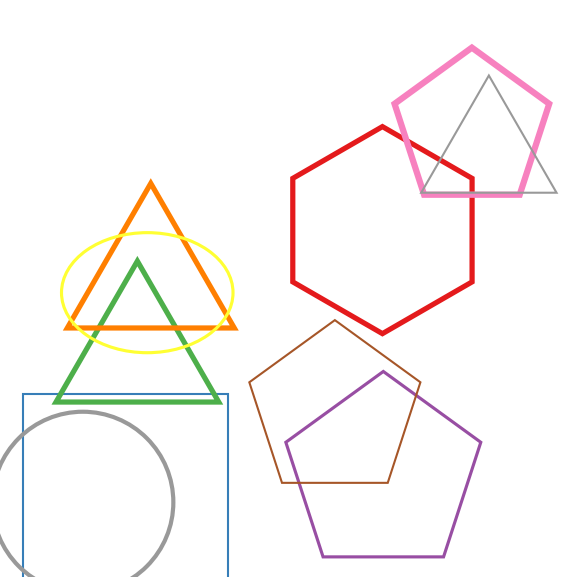[{"shape": "hexagon", "thickness": 2.5, "radius": 0.9, "center": [0.662, 0.601]}, {"shape": "square", "thickness": 1, "radius": 0.89, "center": [0.217, 0.139]}, {"shape": "triangle", "thickness": 2.5, "radius": 0.81, "center": [0.238, 0.384]}, {"shape": "pentagon", "thickness": 1.5, "radius": 0.89, "center": [0.664, 0.178]}, {"shape": "triangle", "thickness": 2.5, "radius": 0.83, "center": [0.261, 0.515]}, {"shape": "oval", "thickness": 1.5, "radius": 0.74, "center": [0.255, 0.492]}, {"shape": "pentagon", "thickness": 1, "radius": 0.78, "center": [0.58, 0.289]}, {"shape": "pentagon", "thickness": 3, "radius": 0.7, "center": [0.817, 0.776]}, {"shape": "triangle", "thickness": 1, "radius": 0.68, "center": [0.847, 0.733]}, {"shape": "circle", "thickness": 2, "radius": 0.78, "center": [0.143, 0.129]}]